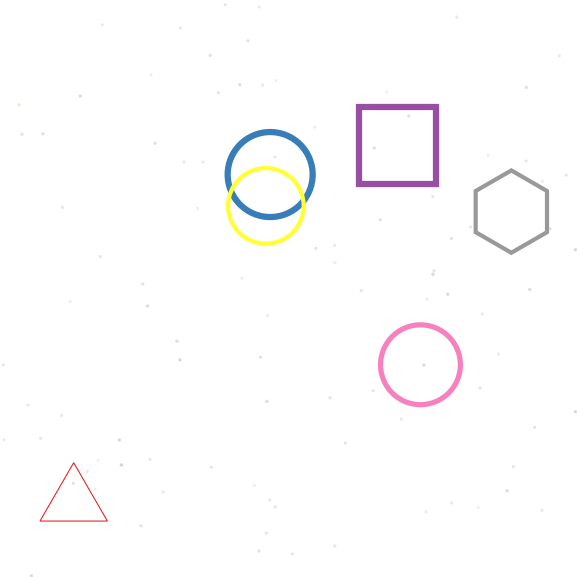[{"shape": "triangle", "thickness": 0.5, "radius": 0.34, "center": [0.128, 0.131]}, {"shape": "circle", "thickness": 3, "radius": 0.37, "center": [0.468, 0.697]}, {"shape": "square", "thickness": 3, "radius": 0.33, "center": [0.688, 0.748]}, {"shape": "circle", "thickness": 2, "radius": 0.33, "center": [0.46, 0.643]}, {"shape": "circle", "thickness": 2.5, "radius": 0.35, "center": [0.728, 0.368]}, {"shape": "hexagon", "thickness": 2, "radius": 0.36, "center": [0.885, 0.633]}]